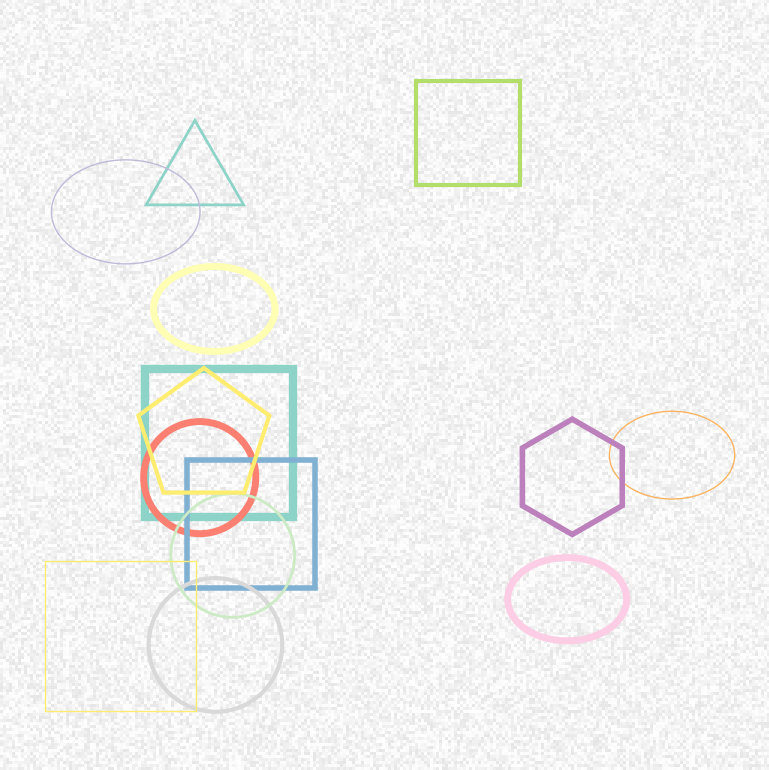[{"shape": "triangle", "thickness": 1, "radius": 0.37, "center": [0.253, 0.77]}, {"shape": "square", "thickness": 3, "radius": 0.48, "center": [0.284, 0.424]}, {"shape": "oval", "thickness": 2.5, "radius": 0.39, "center": [0.278, 0.599]}, {"shape": "oval", "thickness": 0.5, "radius": 0.48, "center": [0.163, 0.725]}, {"shape": "circle", "thickness": 2.5, "radius": 0.36, "center": [0.259, 0.38]}, {"shape": "square", "thickness": 2, "radius": 0.42, "center": [0.326, 0.32]}, {"shape": "oval", "thickness": 0.5, "radius": 0.41, "center": [0.873, 0.409]}, {"shape": "square", "thickness": 1.5, "radius": 0.34, "center": [0.608, 0.827]}, {"shape": "oval", "thickness": 2.5, "radius": 0.39, "center": [0.737, 0.222]}, {"shape": "circle", "thickness": 1.5, "radius": 0.43, "center": [0.28, 0.162]}, {"shape": "hexagon", "thickness": 2, "radius": 0.37, "center": [0.743, 0.381]}, {"shape": "circle", "thickness": 1, "radius": 0.4, "center": [0.302, 0.279]}, {"shape": "pentagon", "thickness": 1.5, "radius": 0.45, "center": [0.265, 0.433]}, {"shape": "square", "thickness": 0.5, "radius": 0.49, "center": [0.156, 0.174]}]